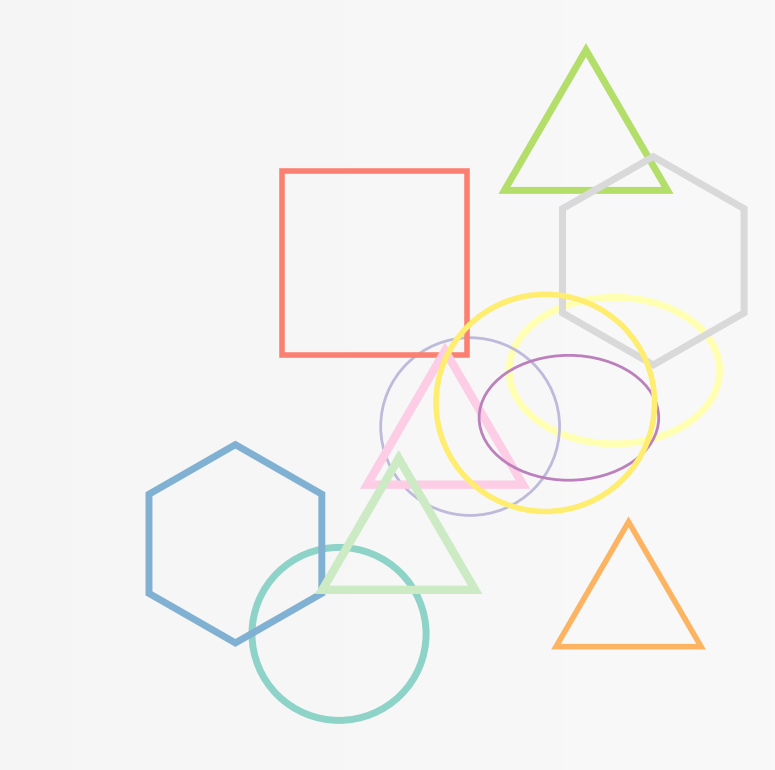[{"shape": "circle", "thickness": 2.5, "radius": 0.56, "center": [0.437, 0.177]}, {"shape": "oval", "thickness": 2.5, "radius": 0.68, "center": [0.793, 0.519]}, {"shape": "circle", "thickness": 1, "radius": 0.58, "center": [0.607, 0.446]}, {"shape": "square", "thickness": 2, "radius": 0.6, "center": [0.483, 0.658]}, {"shape": "hexagon", "thickness": 2.5, "radius": 0.64, "center": [0.304, 0.294]}, {"shape": "triangle", "thickness": 2, "radius": 0.54, "center": [0.811, 0.214]}, {"shape": "triangle", "thickness": 2.5, "radius": 0.61, "center": [0.756, 0.814]}, {"shape": "triangle", "thickness": 3, "radius": 0.58, "center": [0.574, 0.429]}, {"shape": "hexagon", "thickness": 2.5, "radius": 0.68, "center": [0.843, 0.661]}, {"shape": "oval", "thickness": 1, "radius": 0.58, "center": [0.734, 0.457]}, {"shape": "triangle", "thickness": 3, "radius": 0.57, "center": [0.514, 0.291]}, {"shape": "circle", "thickness": 2, "radius": 0.71, "center": [0.704, 0.477]}]